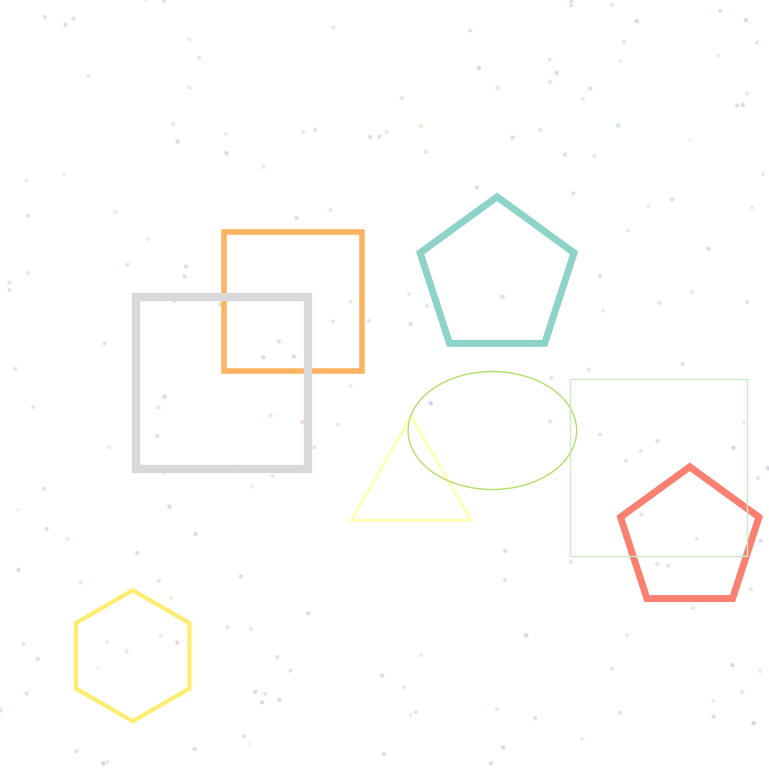[{"shape": "pentagon", "thickness": 2.5, "radius": 0.53, "center": [0.646, 0.639]}, {"shape": "triangle", "thickness": 1, "radius": 0.45, "center": [0.534, 0.369]}, {"shape": "pentagon", "thickness": 2.5, "radius": 0.47, "center": [0.896, 0.299]}, {"shape": "square", "thickness": 2, "radius": 0.45, "center": [0.381, 0.609]}, {"shape": "oval", "thickness": 0.5, "radius": 0.55, "center": [0.639, 0.441]}, {"shape": "square", "thickness": 3, "radius": 0.56, "center": [0.288, 0.503]}, {"shape": "square", "thickness": 0.5, "radius": 0.58, "center": [0.855, 0.393]}, {"shape": "hexagon", "thickness": 1.5, "radius": 0.43, "center": [0.172, 0.148]}]